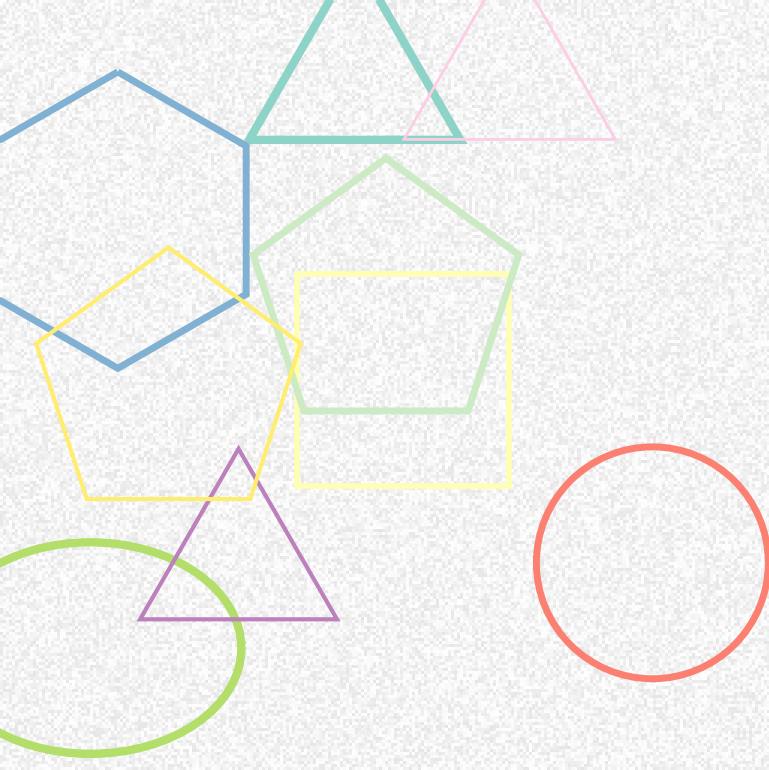[{"shape": "triangle", "thickness": 3, "radius": 0.79, "center": [0.461, 0.898]}, {"shape": "square", "thickness": 2, "radius": 0.69, "center": [0.523, 0.506]}, {"shape": "circle", "thickness": 2.5, "radius": 0.75, "center": [0.847, 0.269]}, {"shape": "hexagon", "thickness": 2.5, "radius": 0.96, "center": [0.153, 0.714]}, {"shape": "oval", "thickness": 3, "radius": 0.98, "center": [0.117, 0.158]}, {"shape": "triangle", "thickness": 1, "radius": 0.79, "center": [0.662, 0.898]}, {"shape": "triangle", "thickness": 1.5, "radius": 0.74, "center": [0.31, 0.27]}, {"shape": "pentagon", "thickness": 2.5, "radius": 0.91, "center": [0.501, 0.613]}, {"shape": "pentagon", "thickness": 1.5, "radius": 0.9, "center": [0.219, 0.498]}]